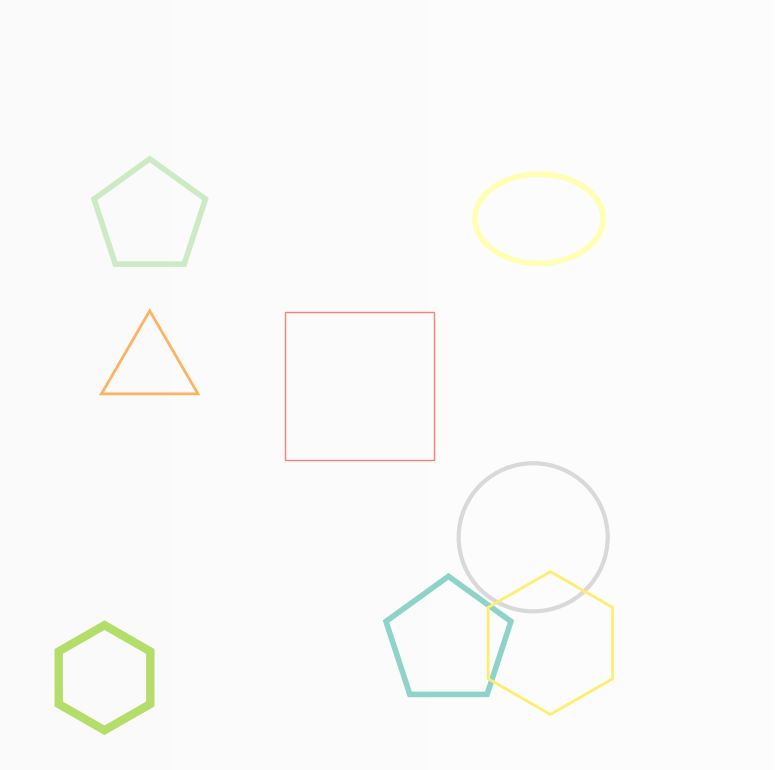[{"shape": "pentagon", "thickness": 2, "radius": 0.42, "center": [0.579, 0.167]}, {"shape": "oval", "thickness": 2, "radius": 0.41, "center": [0.695, 0.716]}, {"shape": "square", "thickness": 0.5, "radius": 0.48, "center": [0.464, 0.499]}, {"shape": "triangle", "thickness": 1, "radius": 0.36, "center": [0.193, 0.524]}, {"shape": "hexagon", "thickness": 3, "radius": 0.34, "center": [0.135, 0.12]}, {"shape": "circle", "thickness": 1.5, "radius": 0.48, "center": [0.688, 0.302]}, {"shape": "pentagon", "thickness": 2, "radius": 0.38, "center": [0.193, 0.718]}, {"shape": "hexagon", "thickness": 1, "radius": 0.46, "center": [0.71, 0.165]}]